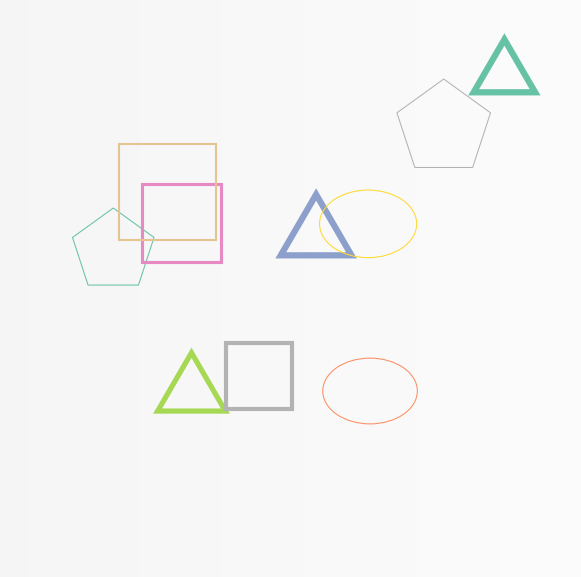[{"shape": "pentagon", "thickness": 0.5, "radius": 0.37, "center": [0.195, 0.565]}, {"shape": "triangle", "thickness": 3, "radius": 0.31, "center": [0.868, 0.87]}, {"shape": "oval", "thickness": 0.5, "radius": 0.41, "center": [0.637, 0.322]}, {"shape": "triangle", "thickness": 3, "radius": 0.35, "center": [0.544, 0.592]}, {"shape": "square", "thickness": 1.5, "radius": 0.34, "center": [0.312, 0.613]}, {"shape": "triangle", "thickness": 2.5, "radius": 0.34, "center": [0.329, 0.321]}, {"shape": "oval", "thickness": 0.5, "radius": 0.42, "center": [0.633, 0.612]}, {"shape": "square", "thickness": 1, "radius": 0.42, "center": [0.288, 0.667]}, {"shape": "square", "thickness": 2, "radius": 0.29, "center": [0.446, 0.348]}, {"shape": "pentagon", "thickness": 0.5, "radius": 0.42, "center": [0.763, 0.778]}]